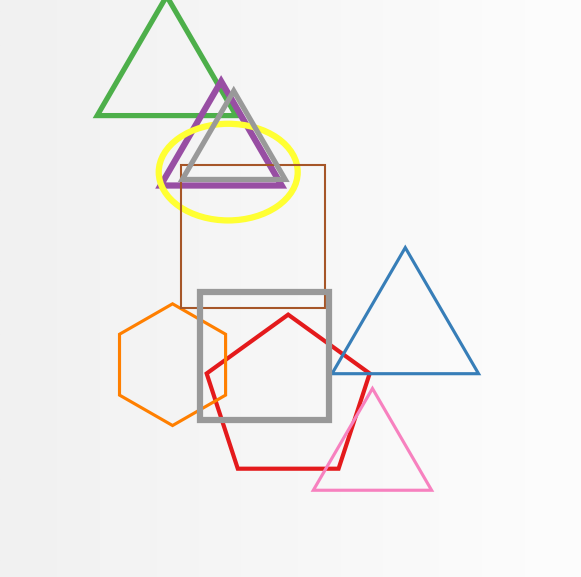[{"shape": "pentagon", "thickness": 2, "radius": 0.74, "center": [0.496, 0.307]}, {"shape": "triangle", "thickness": 1.5, "radius": 0.73, "center": [0.697, 0.425]}, {"shape": "triangle", "thickness": 2.5, "radius": 0.69, "center": [0.287, 0.868]}, {"shape": "triangle", "thickness": 3, "radius": 0.6, "center": [0.38, 0.738]}, {"shape": "hexagon", "thickness": 1.5, "radius": 0.53, "center": [0.297, 0.368]}, {"shape": "oval", "thickness": 3, "radius": 0.6, "center": [0.393, 0.701]}, {"shape": "square", "thickness": 1, "radius": 0.62, "center": [0.436, 0.589]}, {"shape": "triangle", "thickness": 1.5, "radius": 0.59, "center": [0.641, 0.209]}, {"shape": "square", "thickness": 3, "radius": 0.56, "center": [0.455, 0.383]}, {"shape": "triangle", "thickness": 2.5, "radius": 0.51, "center": [0.402, 0.74]}]